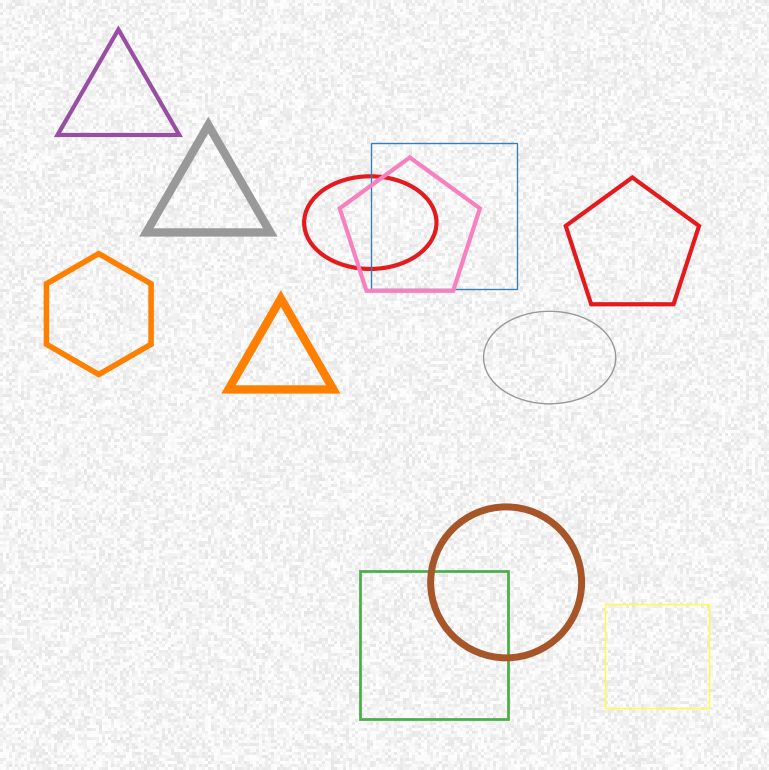[{"shape": "oval", "thickness": 1.5, "radius": 0.43, "center": [0.481, 0.711]}, {"shape": "pentagon", "thickness": 1.5, "radius": 0.46, "center": [0.821, 0.678]}, {"shape": "square", "thickness": 0.5, "radius": 0.47, "center": [0.577, 0.72]}, {"shape": "square", "thickness": 1, "radius": 0.48, "center": [0.563, 0.163]}, {"shape": "triangle", "thickness": 1.5, "radius": 0.46, "center": [0.154, 0.87]}, {"shape": "hexagon", "thickness": 2, "radius": 0.39, "center": [0.128, 0.592]}, {"shape": "triangle", "thickness": 3, "radius": 0.39, "center": [0.365, 0.534]}, {"shape": "square", "thickness": 0.5, "radius": 0.34, "center": [0.854, 0.148]}, {"shape": "circle", "thickness": 2.5, "radius": 0.49, "center": [0.657, 0.244]}, {"shape": "pentagon", "thickness": 1.5, "radius": 0.48, "center": [0.532, 0.7]}, {"shape": "triangle", "thickness": 3, "radius": 0.46, "center": [0.271, 0.745]}, {"shape": "oval", "thickness": 0.5, "radius": 0.43, "center": [0.714, 0.536]}]